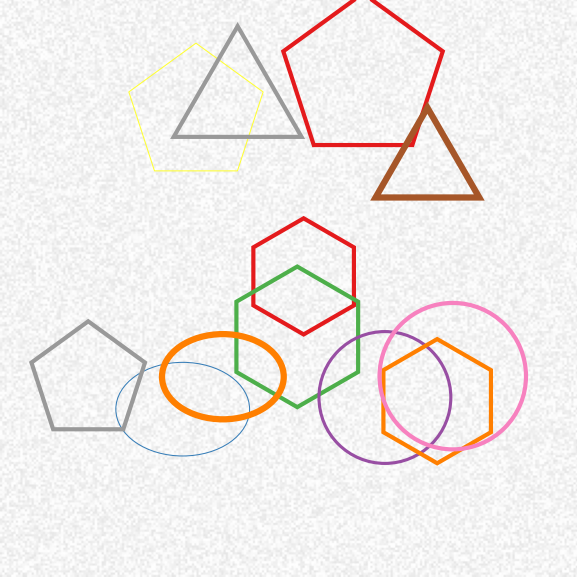[{"shape": "pentagon", "thickness": 2, "radius": 0.73, "center": [0.629, 0.865]}, {"shape": "hexagon", "thickness": 2, "radius": 0.5, "center": [0.526, 0.521]}, {"shape": "oval", "thickness": 0.5, "radius": 0.58, "center": [0.316, 0.291]}, {"shape": "hexagon", "thickness": 2, "radius": 0.61, "center": [0.515, 0.416]}, {"shape": "circle", "thickness": 1.5, "radius": 0.57, "center": [0.666, 0.311]}, {"shape": "oval", "thickness": 3, "radius": 0.53, "center": [0.386, 0.347]}, {"shape": "hexagon", "thickness": 2, "radius": 0.54, "center": [0.757, 0.304]}, {"shape": "pentagon", "thickness": 0.5, "radius": 0.61, "center": [0.339, 0.802]}, {"shape": "triangle", "thickness": 3, "radius": 0.52, "center": [0.74, 0.709]}, {"shape": "circle", "thickness": 2, "radius": 0.63, "center": [0.784, 0.348]}, {"shape": "triangle", "thickness": 2, "radius": 0.64, "center": [0.411, 0.826]}, {"shape": "pentagon", "thickness": 2, "radius": 0.52, "center": [0.153, 0.339]}]